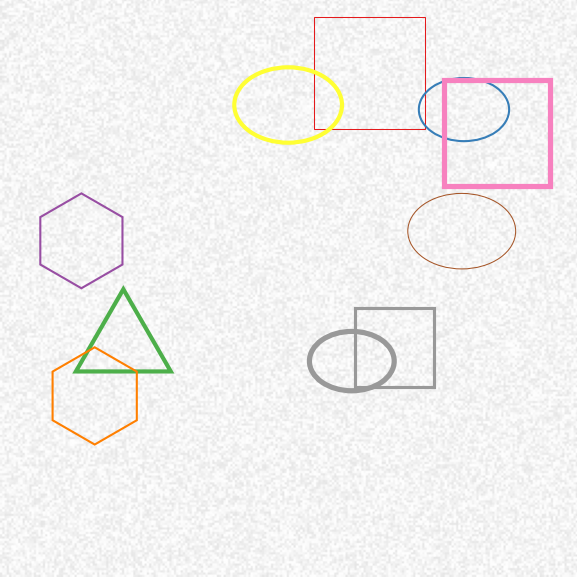[{"shape": "square", "thickness": 0.5, "radius": 0.48, "center": [0.64, 0.873]}, {"shape": "oval", "thickness": 1, "radius": 0.39, "center": [0.803, 0.809]}, {"shape": "triangle", "thickness": 2, "radius": 0.47, "center": [0.214, 0.403]}, {"shape": "hexagon", "thickness": 1, "radius": 0.41, "center": [0.141, 0.582]}, {"shape": "hexagon", "thickness": 1, "radius": 0.42, "center": [0.164, 0.314]}, {"shape": "oval", "thickness": 2, "radius": 0.47, "center": [0.499, 0.817]}, {"shape": "oval", "thickness": 0.5, "radius": 0.47, "center": [0.8, 0.599]}, {"shape": "square", "thickness": 2.5, "radius": 0.46, "center": [0.861, 0.769]}, {"shape": "square", "thickness": 1.5, "radius": 0.34, "center": [0.683, 0.397]}, {"shape": "oval", "thickness": 2.5, "radius": 0.37, "center": [0.609, 0.374]}]